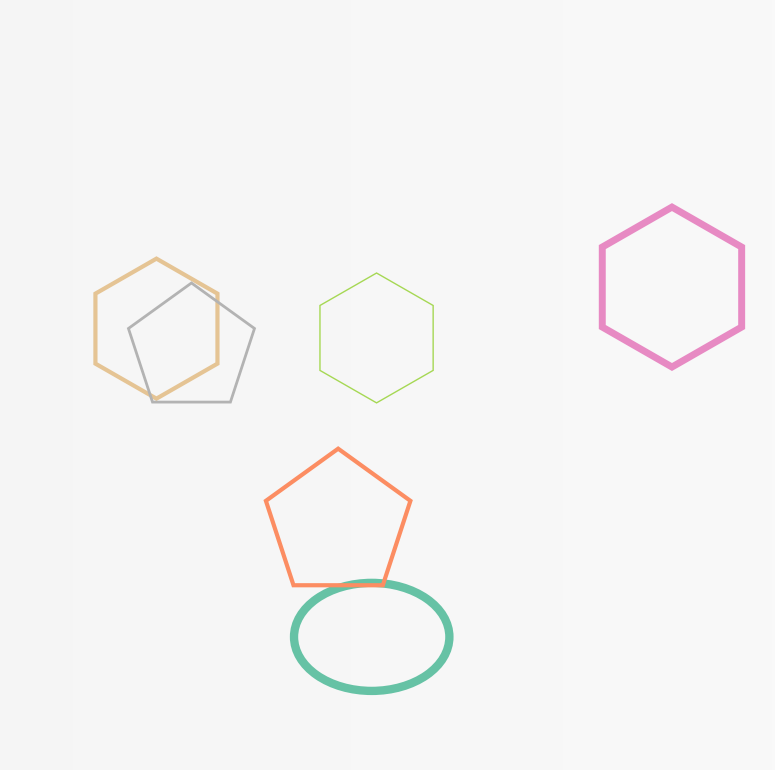[{"shape": "oval", "thickness": 3, "radius": 0.5, "center": [0.48, 0.173]}, {"shape": "pentagon", "thickness": 1.5, "radius": 0.49, "center": [0.436, 0.319]}, {"shape": "hexagon", "thickness": 2.5, "radius": 0.52, "center": [0.867, 0.627]}, {"shape": "hexagon", "thickness": 0.5, "radius": 0.42, "center": [0.486, 0.561]}, {"shape": "hexagon", "thickness": 1.5, "radius": 0.45, "center": [0.202, 0.573]}, {"shape": "pentagon", "thickness": 1, "radius": 0.43, "center": [0.247, 0.547]}]